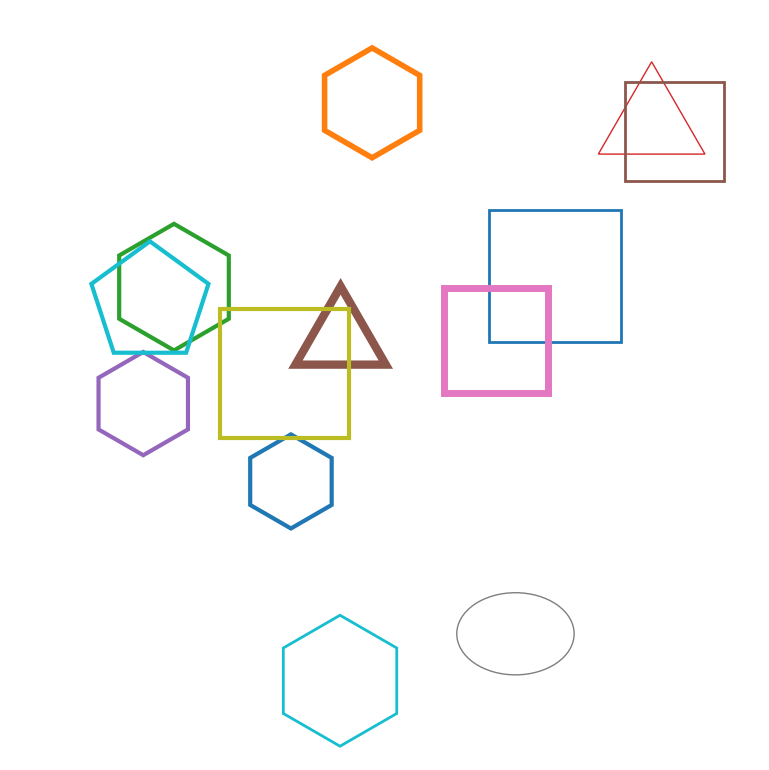[{"shape": "square", "thickness": 1, "radius": 0.43, "center": [0.721, 0.641]}, {"shape": "hexagon", "thickness": 1.5, "radius": 0.31, "center": [0.378, 0.375]}, {"shape": "hexagon", "thickness": 2, "radius": 0.36, "center": [0.483, 0.866]}, {"shape": "hexagon", "thickness": 1.5, "radius": 0.41, "center": [0.226, 0.627]}, {"shape": "triangle", "thickness": 0.5, "radius": 0.4, "center": [0.846, 0.84]}, {"shape": "hexagon", "thickness": 1.5, "radius": 0.34, "center": [0.186, 0.476]}, {"shape": "triangle", "thickness": 3, "radius": 0.34, "center": [0.442, 0.56]}, {"shape": "square", "thickness": 1, "radius": 0.32, "center": [0.876, 0.829]}, {"shape": "square", "thickness": 2.5, "radius": 0.34, "center": [0.644, 0.558]}, {"shape": "oval", "thickness": 0.5, "radius": 0.38, "center": [0.669, 0.177]}, {"shape": "square", "thickness": 1.5, "radius": 0.42, "center": [0.369, 0.515]}, {"shape": "hexagon", "thickness": 1, "radius": 0.43, "center": [0.442, 0.116]}, {"shape": "pentagon", "thickness": 1.5, "radius": 0.4, "center": [0.195, 0.607]}]